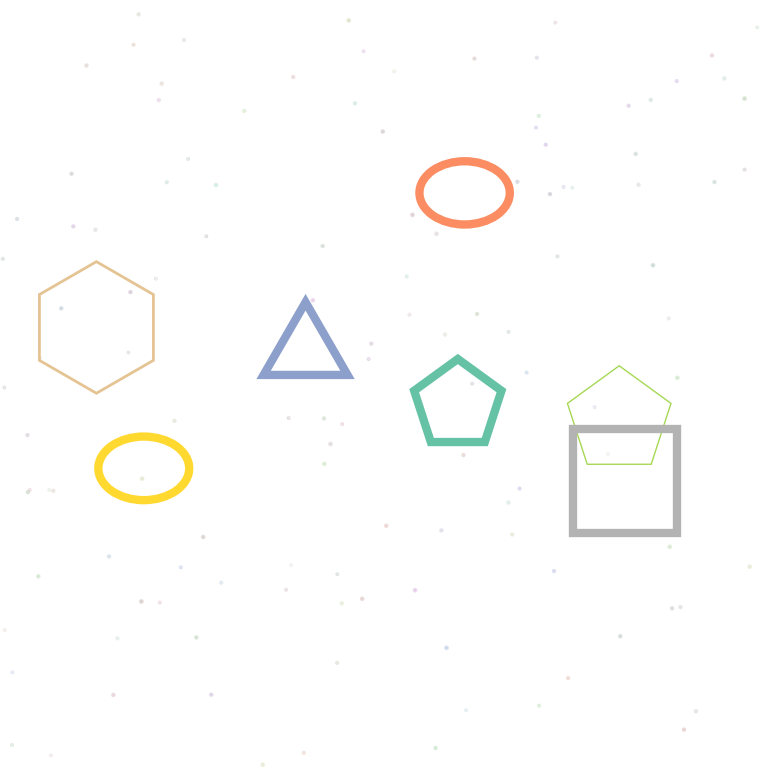[{"shape": "pentagon", "thickness": 3, "radius": 0.3, "center": [0.595, 0.474]}, {"shape": "oval", "thickness": 3, "radius": 0.29, "center": [0.603, 0.75]}, {"shape": "triangle", "thickness": 3, "radius": 0.31, "center": [0.397, 0.545]}, {"shape": "pentagon", "thickness": 0.5, "radius": 0.35, "center": [0.804, 0.454]}, {"shape": "oval", "thickness": 3, "radius": 0.29, "center": [0.187, 0.392]}, {"shape": "hexagon", "thickness": 1, "radius": 0.43, "center": [0.125, 0.575]}, {"shape": "square", "thickness": 3, "radius": 0.34, "center": [0.812, 0.375]}]